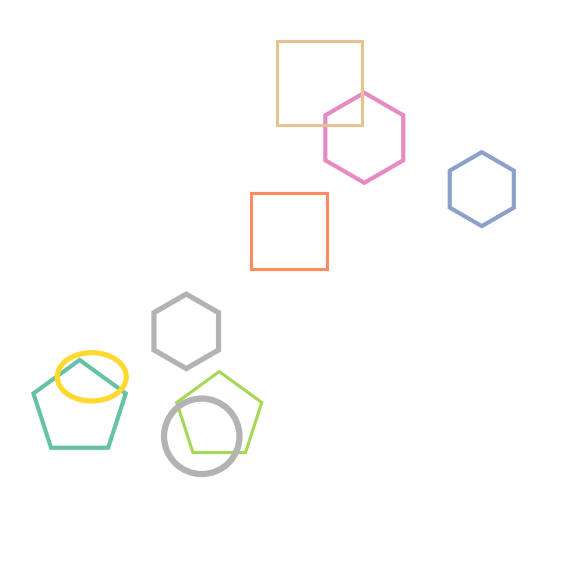[{"shape": "pentagon", "thickness": 2, "radius": 0.42, "center": [0.138, 0.292]}, {"shape": "square", "thickness": 1.5, "radius": 0.33, "center": [0.501, 0.599]}, {"shape": "hexagon", "thickness": 2, "radius": 0.32, "center": [0.834, 0.672]}, {"shape": "hexagon", "thickness": 2, "radius": 0.39, "center": [0.631, 0.761]}, {"shape": "pentagon", "thickness": 1.5, "radius": 0.39, "center": [0.38, 0.278]}, {"shape": "oval", "thickness": 2.5, "radius": 0.3, "center": [0.159, 0.347]}, {"shape": "square", "thickness": 1.5, "radius": 0.37, "center": [0.553, 0.856]}, {"shape": "circle", "thickness": 3, "radius": 0.33, "center": [0.349, 0.244]}, {"shape": "hexagon", "thickness": 2.5, "radius": 0.32, "center": [0.323, 0.425]}]